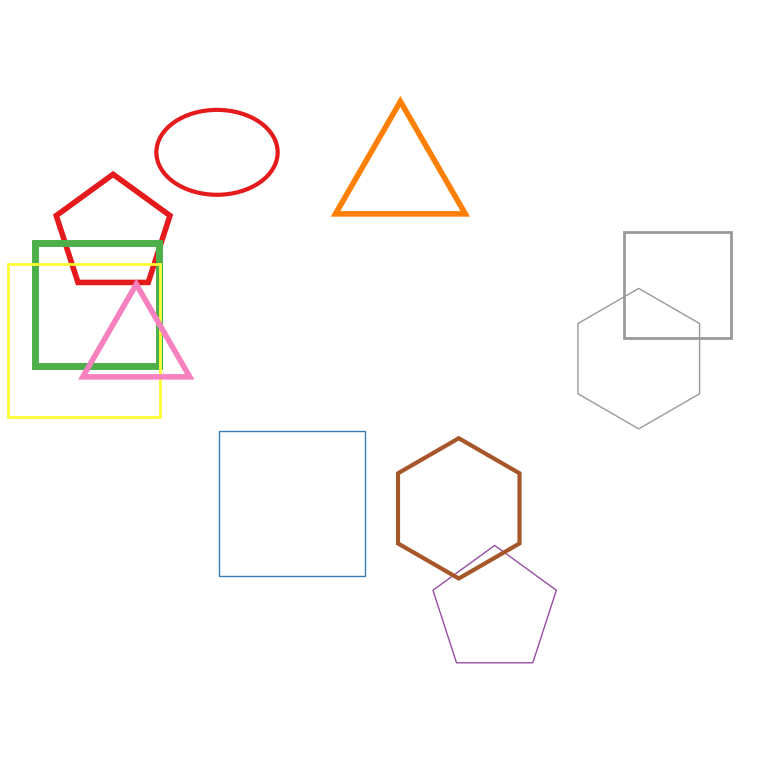[{"shape": "oval", "thickness": 1.5, "radius": 0.39, "center": [0.282, 0.802]}, {"shape": "pentagon", "thickness": 2, "radius": 0.39, "center": [0.147, 0.696]}, {"shape": "square", "thickness": 0.5, "radius": 0.47, "center": [0.38, 0.346]}, {"shape": "square", "thickness": 2.5, "radius": 0.4, "center": [0.126, 0.605]}, {"shape": "pentagon", "thickness": 0.5, "radius": 0.42, "center": [0.642, 0.207]}, {"shape": "triangle", "thickness": 2, "radius": 0.49, "center": [0.52, 0.771]}, {"shape": "square", "thickness": 1, "radius": 0.49, "center": [0.109, 0.558]}, {"shape": "hexagon", "thickness": 1.5, "radius": 0.46, "center": [0.596, 0.34]}, {"shape": "triangle", "thickness": 2, "radius": 0.4, "center": [0.177, 0.551]}, {"shape": "hexagon", "thickness": 0.5, "radius": 0.46, "center": [0.83, 0.534]}, {"shape": "square", "thickness": 1, "radius": 0.35, "center": [0.88, 0.63]}]